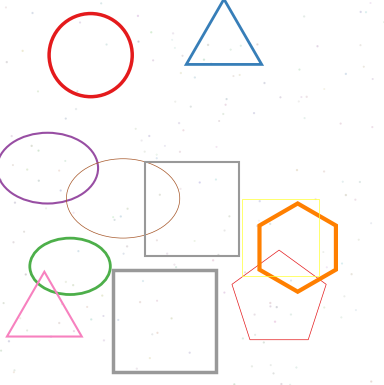[{"shape": "circle", "thickness": 2.5, "radius": 0.54, "center": [0.235, 0.857]}, {"shape": "pentagon", "thickness": 0.5, "radius": 0.64, "center": [0.725, 0.222]}, {"shape": "triangle", "thickness": 2, "radius": 0.57, "center": [0.582, 0.889]}, {"shape": "oval", "thickness": 2, "radius": 0.52, "center": [0.182, 0.308]}, {"shape": "oval", "thickness": 1.5, "radius": 0.66, "center": [0.124, 0.563]}, {"shape": "hexagon", "thickness": 3, "radius": 0.57, "center": [0.773, 0.357]}, {"shape": "square", "thickness": 0.5, "radius": 0.5, "center": [0.729, 0.384]}, {"shape": "oval", "thickness": 0.5, "radius": 0.74, "center": [0.32, 0.485]}, {"shape": "triangle", "thickness": 1.5, "radius": 0.56, "center": [0.115, 0.182]}, {"shape": "square", "thickness": 1.5, "radius": 0.61, "center": [0.498, 0.458]}, {"shape": "square", "thickness": 2.5, "radius": 0.67, "center": [0.428, 0.167]}]